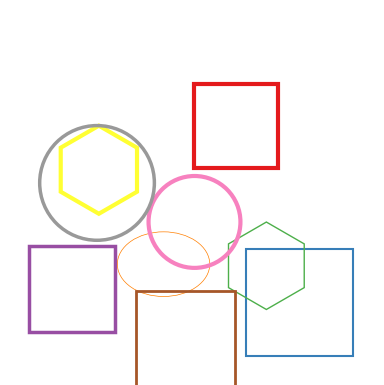[{"shape": "square", "thickness": 3, "radius": 0.54, "center": [0.614, 0.673]}, {"shape": "square", "thickness": 1.5, "radius": 0.69, "center": [0.779, 0.215]}, {"shape": "hexagon", "thickness": 1, "radius": 0.57, "center": [0.692, 0.31]}, {"shape": "square", "thickness": 2.5, "radius": 0.56, "center": [0.188, 0.249]}, {"shape": "oval", "thickness": 0.5, "radius": 0.6, "center": [0.425, 0.314]}, {"shape": "hexagon", "thickness": 3, "radius": 0.57, "center": [0.257, 0.559]}, {"shape": "square", "thickness": 2, "radius": 0.64, "center": [0.483, 0.114]}, {"shape": "circle", "thickness": 3, "radius": 0.6, "center": [0.505, 0.424]}, {"shape": "circle", "thickness": 2.5, "radius": 0.74, "center": [0.252, 0.525]}]